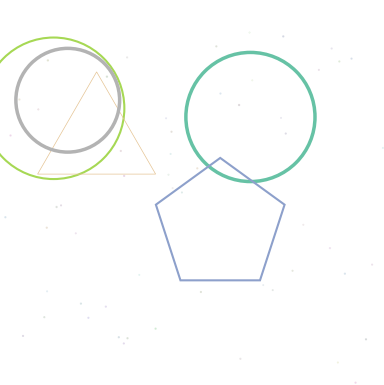[{"shape": "circle", "thickness": 2.5, "radius": 0.84, "center": [0.65, 0.696]}, {"shape": "pentagon", "thickness": 1.5, "radius": 0.88, "center": [0.572, 0.414]}, {"shape": "circle", "thickness": 1.5, "radius": 0.92, "center": [0.139, 0.719]}, {"shape": "triangle", "thickness": 0.5, "radius": 0.89, "center": [0.251, 0.636]}, {"shape": "circle", "thickness": 2.5, "radius": 0.67, "center": [0.176, 0.74]}]